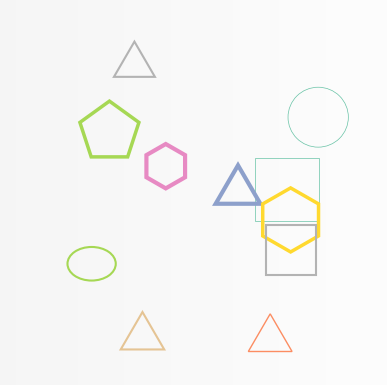[{"shape": "circle", "thickness": 0.5, "radius": 0.39, "center": [0.821, 0.696]}, {"shape": "square", "thickness": 0.5, "radius": 0.41, "center": [0.74, 0.508]}, {"shape": "triangle", "thickness": 1, "radius": 0.33, "center": [0.697, 0.12]}, {"shape": "triangle", "thickness": 3, "radius": 0.33, "center": [0.614, 0.504]}, {"shape": "hexagon", "thickness": 3, "radius": 0.29, "center": [0.428, 0.568]}, {"shape": "oval", "thickness": 1.5, "radius": 0.31, "center": [0.236, 0.315]}, {"shape": "pentagon", "thickness": 2.5, "radius": 0.4, "center": [0.282, 0.657]}, {"shape": "hexagon", "thickness": 2.5, "radius": 0.42, "center": [0.75, 0.429]}, {"shape": "triangle", "thickness": 1.5, "radius": 0.32, "center": [0.368, 0.125]}, {"shape": "square", "thickness": 1.5, "radius": 0.32, "center": [0.751, 0.35]}, {"shape": "triangle", "thickness": 1.5, "radius": 0.31, "center": [0.347, 0.831]}]